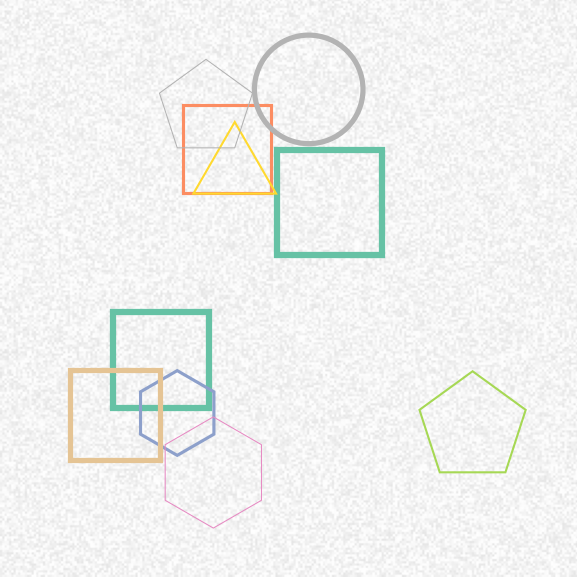[{"shape": "square", "thickness": 3, "radius": 0.42, "center": [0.279, 0.375]}, {"shape": "square", "thickness": 3, "radius": 0.45, "center": [0.571, 0.648]}, {"shape": "square", "thickness": 1.5, "radius": 0.38, "center": [0.393, 0.741]}, {"shape": "hexagon", "thickness": 1.5, "radius": 0.37, "center": [0.307, 0.284]}, {"shape": "hexagon", "thickness": 0.5, "radius": 0.48, "center": [0.369, 0.181]}, {"shape": "pentagon", "thickness": 1, "radius": 0.48, "center": [0.818, 0.26]}, {"shape": "triangle", "thickness": 1, "radius": 0.41, "center": [0.406, 0.705]}, {"shape": "square", "thickness": 2.5, "radius": 0.39, "center": [0.199, 0.28]}, {"shape": "pentagon", "thickness": 0.5, "radius": 0.42, "center": [0.357, 0.812]}, {"shape": "circle", "thickness": 2.5, "radius": 0.47, "center": [0.535, 0.844]}]